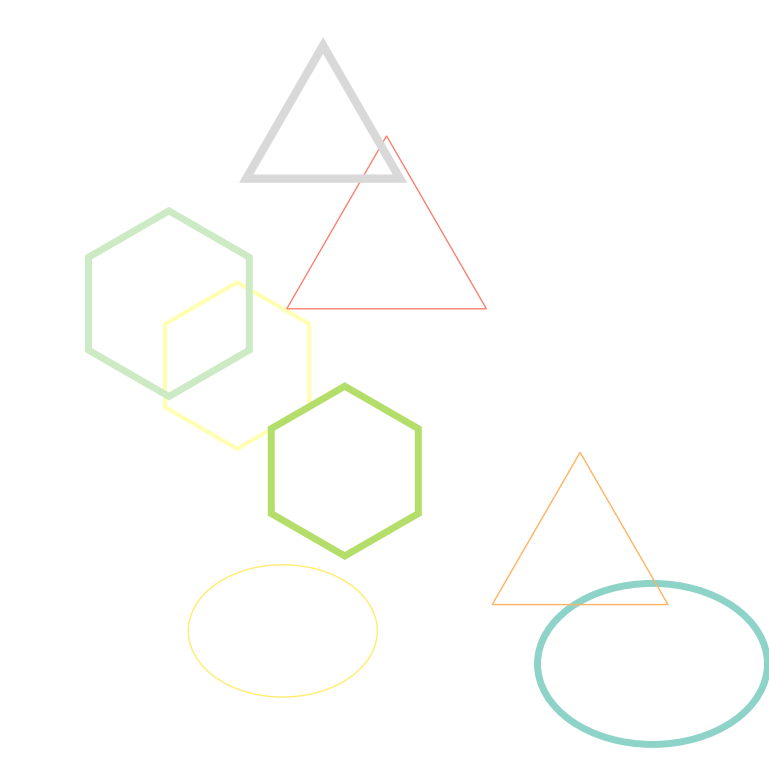[{"shape": "oval", "thickness": 2.5, "radius": 0.75, "center": [0.847, 0.138]}, {"shape": "hexagon", "thickness": 1.5, "radius": 0.54, "center": [0.308, 0.525]}, {"shape": "triangle", "thickness": 0.5, "radius": 0.75, "center": [0.502, 0.674]}, {"shape": "triangle", "thickness": 0.5, "radius": 0.66, "center": [0.753, 0.281]}, {"shape": "hexagon", "thickness": 2.5, "radius": 0.55, "center": [0.448, 0.388]}, {"shape": "triangle", "thickness": 3, "radius": 0.58, "center": [0.42, 0.826]}, {"shape": "hexagon", "thickness": 2.5, "radius": 0.6, "center": [0.219, 0.606]}, {"shape": "oval", "thickness": 0.5, "radius": 0.61, "center": [0.367, 0.181]}]